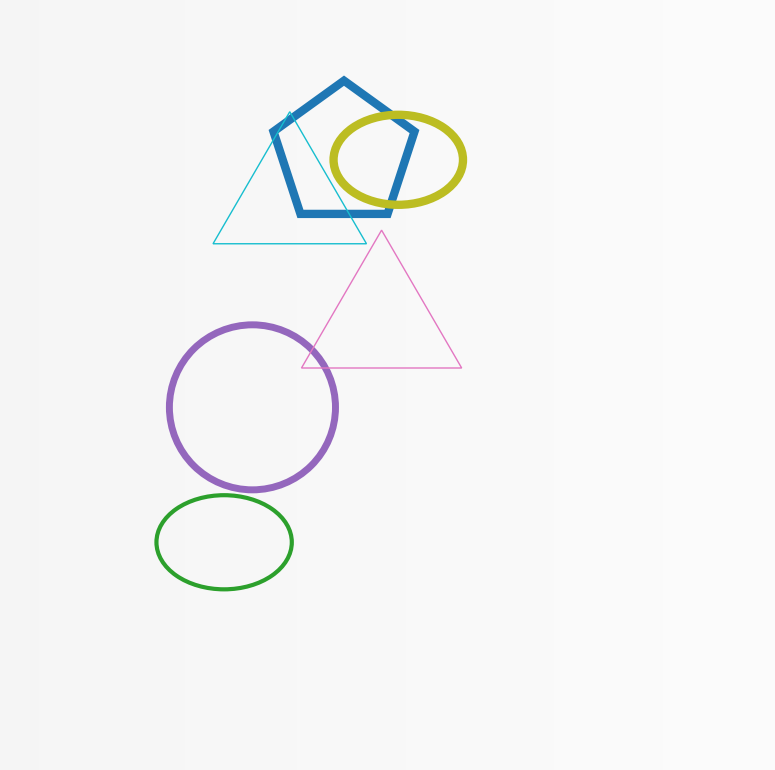[{"shape": "pentagon", "thickness": 3, "radius": 0.48, "center": [0.444, 0.8]}, {"shape": "oval", "thickness": 1.5, "radius": 0.44, "center": [0.289, 0.296]}, {"shape": "circle", "thickness": 2.5, "radius": 0.54, "center": [0.326, 0.471]}, {"shape": "triangle", "thickness": 0.5, "radius": 0.6, "center": [0.492, 0.582]}, {"shape": "oval", "thickness": 3, "radius": 0.42, "center": [0.514, 0.792]}, {"shape": "triangle", "thickness": 0.5, "radius": 0.57, "center": [0.374, 0.741]}]